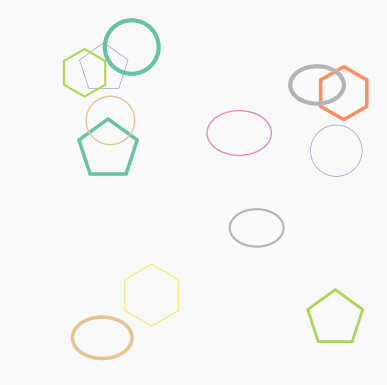[{"shape": "pentagon", "thickness": 2.5, "radius": 0.39, "center": [0.279, 0.612]}, {"shape": "circle", "thickness": 3, "radius": 0.35, "center": [0.34, 0.878]}, {"shape": "hexagon", "thickness": 2.5, "radius": 0.34, "center": [0.887, 0.758]}, {"shape": "pentagon", "thickness": 0.5, "radius": 0.33, "center": [0.268, 0.824]}, {"shape": "circle", "thickness": 0.5, "radius": 0.33, "center": [0.868, 0.608]}, {"shape": "oval", "thickness": 1, "radius": 0.42, "center": [0.617, 0.655]}, {"shape": "pentagon", "thickness": 2, "radius": 0.37, "center": [0.865, 0.173]}, {"shape": "hexagon", "thickness": 1.5, "radius": 0.31, "center": [0.218, 0.811]}, {"shape": "hexagon", "thickness": 0.5, "radius": 0.4, "center": [0.392, 0.234]}, {"shape": "circle", "thickness": 1, "radius": 0.31, "center": [0.285, 0.687]}, {"shape": "oval", "thickness": 2.5, "radius": 0.38, "center": [0.264, 0.123]}, {"shape": "oval", "thickness": 3, "radius": 0.35, "center": [0.818, 0.779]}, {"shape": "oval", "thickness": 1.5, "radius": 0.35, "center": [0.662, 0.408]}]